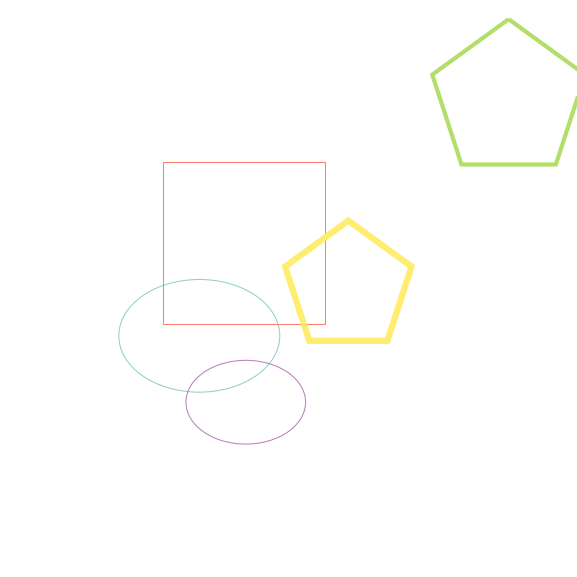[{"shape": "oval", "thickness": 0.5, "radius": 0.7, "center": [0.345, 0.418]}, {"shape": "square", "thickness": 0.5, "radius": 0.7, "center": [0.422, 0.579]}, {"shape": "pentagon", "thickness": 2, "radius": 0.7, "center": [0.881, 0.827]}, {"shape": "oval", "thickness": 0.5, "radius": 0.52, "center": [0.426, 0.303]}, {"shape": "pentagon", "thickness": 3, "radius": 0.58, "center": [0.603, 0.502]}]